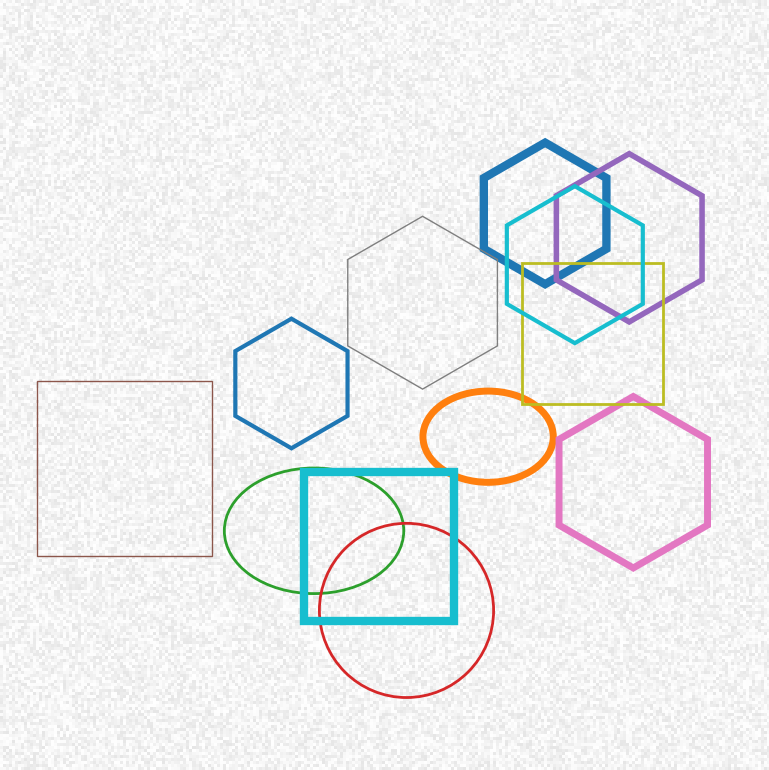[{"shape": "hexagon", "thickness": 3, "radius": 0.46, "center": [0.708, 0.723]}, {"shape": "hexagon", "thickness": 1.5, "radius": 0.42, "center": [0.378, 0.502]}, {"shape": "oval", "thickness": 2.5, "radius": 0.42, "center": [0.634, 0.433]}, {"shape": "oval", "thickness": 1, "radius": 0.58, "center": [0.408, 0.311]}, {"shape": "circle", "thickness": 1, "radius": 0.57, "center": [0.528, 0.207]}, {"shape": "hexagon", "thickness": 2, "radius": 0.55, "center": [0.817, 0.691]}, {"shape": "square", "thickness": 0.5, "radius": 0.57, "center": [0.162, 0.391]}, {"shape": "hexagon", "thickness": 2.5, "radius": 0.56, "center": [0.822, 0.374]}, {"shape": "hexagon", "thickness": 0.5, "radius": 0.56, "center": [0.549, 0.607]}, {"shape": "square", "thickness": 1, "radius": 0.46, "center": [0.769, 0.567]}, {"shape": "square", "thickness": 3, "radius": 0.49, "center": [0.492, 0.29]}, {"shape": "hexagon", "thickness": 1.5, "radius": 0.51, "center": [0.747, 0.656]}]